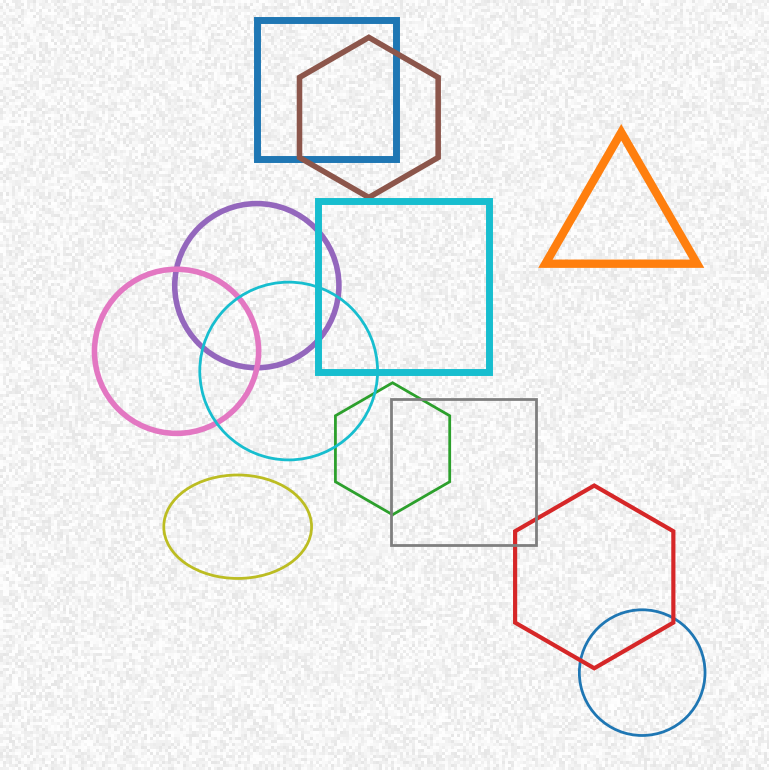[{"shape": "square", "thickness": 2.5, "radius": 0.45, "center": [0.424, 0.883]}, {"shape": "circle", "thickness": 1, "radius": 0.41, "center": [0.834, 0.126]}, {"shape": "triangle", "thickness": 3, "radius": 0.57, "center": [0.807, 0.714]}, {"shape": "hexagon", "thickness": 1, "radius": 0.43, "center": [0.51, 0.417]}, {"shape": "hexagon", "thickness": 1.5, "radius": 0.59, "center": [0.772, 0.251]}, {"shape": "circle", "thickness": 2, "radius": 0.53, "center": [0.334, 0.629]}, {"shape": "hexagon", "thickness": 2, "radius": 0.52, "center": [0.479, 0.847]}, {"shape": "circle", "thickness": 2, "radius": 0.53, "center": [0.229, 0.544]}, {"shape": "square", "thickness": 1, "radius": 0.47, "center": [0.602, 0.387]}, {"shape": "oval", "thickness": 1, "radius": 0.48, "center": [0.309, 0.316]}, {"shape": "square", "thickness": 2.5, "radius": 0.55, "center": [0.524, 0.628]}, {"shape": "circle", "thickness": 1, "radius": 0.58, "center": [0.375, 0.518]}]